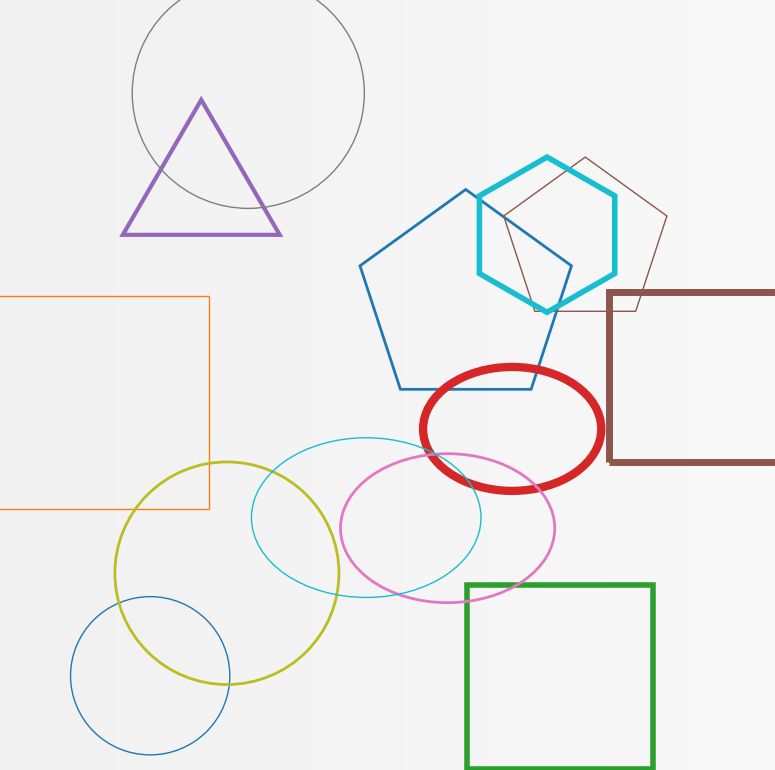[{"shape": "pentagon", "thickness": 1, "radius": 0.72, "center": [0.601, 0.61]}, {"shape": "circle", "thickness": 0.5, "radius": 0.51, "center": [0.194, 0.122]}, {"shape": "square", "thickness": 0.5, "radius": 0.69, "center": [0.132, 0.477]}, {"shape": "square", "thickness": 2, "radius": 0.6, "center": [0.723, 0.121]}, {"shape": "oval", "thickness": 3, "radius": 0.57, "center": [0.661, 0.443]}, {"shape": "triangle", "thickness": 1.5, "radius": 0.58, "center": [0.26, 0.753]}, {"shape": "pentagon", "thickness": 0.5, "radius": 0.55, "center": [0.755, 0.685]}, {"shape": "square", "thickness": 2.5, "radius": 0.55, "center": [0.896, 0.51]}, {"shape": "oval", "thickness": 1, "radius": 0.69, "center": [0.578, 0.314]}, {"shape": "circle", "thickness": 0.5, "radius": 0.75, "center": [0.32, 0.879]}, {"shape": "circle", "thickness": 1, "radius": 0.72, "center": [0.293, 0.256]}, {"shape": "oval", "thickness": 0.5, "radius": 0.74, "center": [0.473, 0.328]}, {"shape": "hexagon", "thickness": 2, "radius": 0.5, "center": [0.706, 0.695]}]